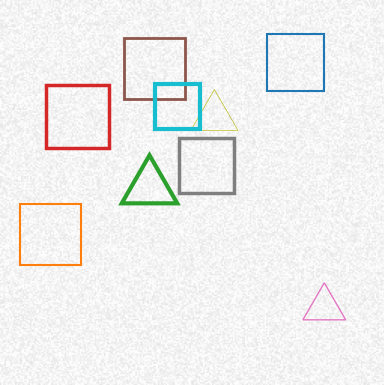[{"shape": "square", "thickness": 1.5, "radius": 0.37, "center": [0.768, 0.838]}, {"shape": "square", "thickness": 1.5, "radius": 0.39, "center": [0.13, 0.392]}, {"shape": "triangle", "thickness": 3, "radius": 0.42, "center": [0.388, 0.513]}, {"shape": "square", "thickness": 2.5, "radius": 0.41, "center": [0.201, 0.698]}, {"shape": "square", "thickness": 2, "radius": 0.4, "center": [0.402, 0.823]}, {"shape": "triangle", "thickness": 1, "radius": 0.32, "center": [0.842, 0.201]}, {"shape": "square", "thickness": 2.5, "radius": 0.36, "center": [0.537, 0.57]}, {"shape": "triangle", "thickness": 0.5, "radius": 0.36, "center": [0.557, 0.696]}, {"shape": "square", "thickness": 3, "radius": 0.3, "center": [0.461, 0.723]}]